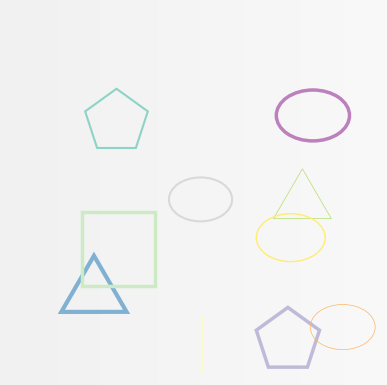[{"shape": "pentagon", "thickness": 1.5, "radius": 0.43, "center": [0.301, 0.684]}, {"shape": "square", "thickness": 0.5, "radius": 0.38, "center": [0.597, 0.106]}, {"shape": "pentagon", "thickness": 2.5, "radius": 0.43, "center": [0.743, 0.116]}, {"shape": "triangle", "thickness": 3, "radius": 0.49, "center": [0.242, 0.239]}, {"shape": "oval", "thickness": 0.5, "radius": 0.42, "center": [0.884, 0.15]}, {"shape": "triangle", "thickness": 0.5, "radius": 0.43, "center": [0.78, 0.475]}, {"shape": "oval", "thickness": 1.5, "radius": 0.41, "center": [0.517, 0.482]}, {"shape": "oval", "thickness": 2.5, "radius": 0.47, "center": [0.808, 0.7]}, {"shape": "square", "thickness": 2.5, "radius": 0.47, "center": [0.306, 0.353]}, {"shape": "oval", "thickness": 1, "radius": 0.44, "center": [0.75, 0.383]}]